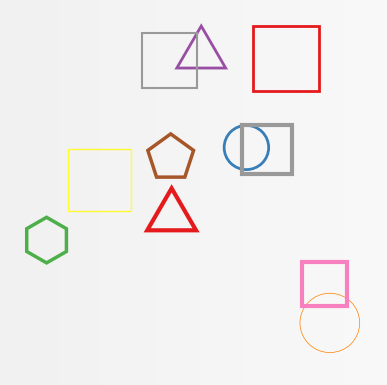[{"shape": "triangle", "thickness": 3, "radius": 0.36, "center": [0.443, 0.438]}, {"shape": "square", "thickness": 2, "radius": 0.42, "center": [0.738, 0.849]}, {"shape": "circle", "thickness": 2, "radius": 0.29, "center": [0.636, 0.617]}, {"shape": "hexagon", "thickness": 2.5, "radius": 0.3, "center": [0.12, 0.376]}, {"shape": "triangle", "thickness": 2, "radius": 0.36, "center": [0.519, 0.86]}, {"shape": "circle", "thickness": 0.5, "radius": 0.39, "center": [0.851, 0.161]}, {"shape": "square", "thickness": 1, "radius": 0.41, "center": [0.257, 0.533]}, {"shape": "pentagon", "thickness": 2.5, "radius": 0.31, "center": [0.441, 0.59]}, {"shape": "square", "thickness": 3, "radius": 0.29, "center": [0.837, 0.262]}, {"shape": "square", "thickness": 3, "radius": 0.32, "center": [0.688, 0.612]}, {"shape": "square", "thickness": 1.5, "radius": 0.35, "center": [0.438, 0.843]}]